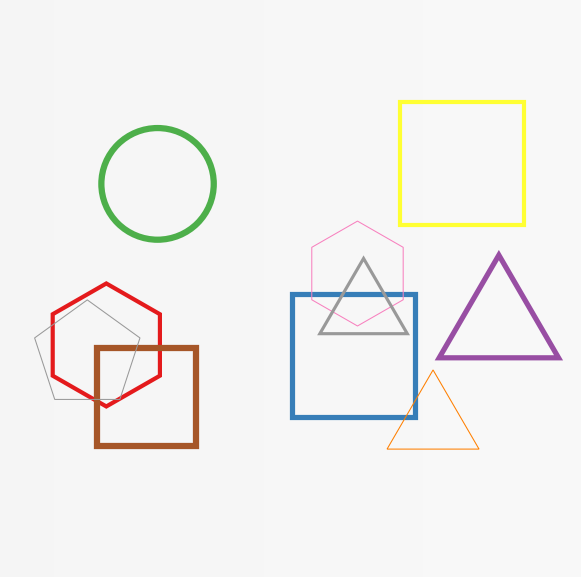[{"shape": "hexagon", "thickness": 2, "radius": 0.53, "center": [0.183, 0.402]}, {"shape": "square", "thickness": 2.5, "radius": 0.53, "center": [0.608, 0.383]}, {"shape": "circle", "thickness": 3, "radius": 0.48, "center": [0.271, 0.681]}, {"shape": "triangle", "thickness": 2.5, "radius": 0.59, "center": [0.858, 0.439]}, {"shape": "triangle", "thickness": 0.5, "radius": 0.46, "center": [0.745, 0.267]}, {"shape": "square", "thickness": 2, "radius": 0.54, "center": [0.795, 0.716]}, {"shape": "square", "thickness": 3, "radius": 0.42, "center": [0.252, 0.312]}, {"shape": "hexagon", "thickness": 0.5, "radius": 0.45, "center": [0.615, 0.525]}, {"shape": "triangle", "thickness": 1.5, "radius": 0.43, "center": [0.625, 0.465]}, {"shape": "pentagon", "thickness": 0.5, "radius": 0.48, "center": [0.15, 0.385]}]